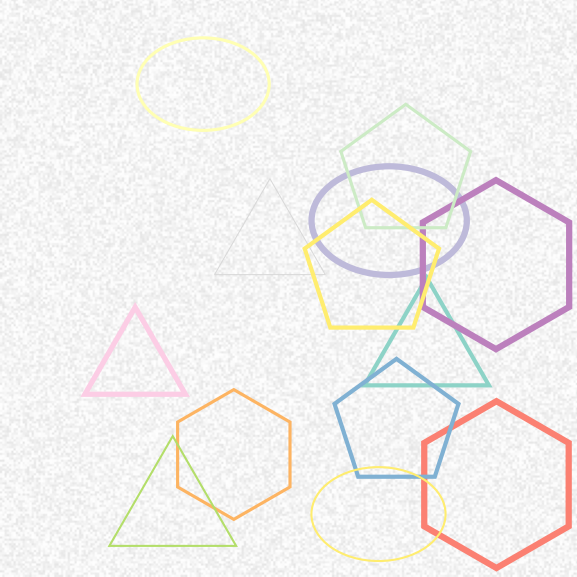[{"shape": "triangle", "thickness": 2, "radius": 0.62, "center": [0.739, 0.394]}, {"shape": "oval", "thickness": 1.5, "radius": 0.57, "center": [0.352, 0.853]}, {"shape": "oval", "thickness": 3, "radius": 0.67, "center": [0.674, 0.617]}, {"shape": "hexagon", "thickness": 3, "radius": 0.72, "center": [0.86, 0.16]}, {"shape": "pentagon", "thickness": 2, "radius": 0.56, "center": [0.687, 0.265]}, {"shape": "hexagon", "thickness": 1.5, "radius": 0.56, "center": [0.405, 0.212]}, {"shape": "triangle", "thickness": 1, "radius": 0.63, "center": [0.299, 0.117]}, {"shape": "triangle", "thickness": 2.5, "radius": 0.5, "center": [0.234, 0.367]}, {"shape": "triangle", "thickness": 0.5, "radius": 0.55, "center": [0.467, 0.579]}, {"shape": "hexagon", "thickness": 3, "radius": 0.73, "center": [0.859, 0.541]}, {"shape": "pentagon", "thickness": 1.5, "radius": 0.59, "center": [0.703, 0.7]}, {"shape": "pentagon", "thickness": 2, "radius": 0.61, "center": [0.644, 0.531]}, {"shape": "oval", "thickness": 1, "radius": 0.58, "center": [0.655, 0.109]}]